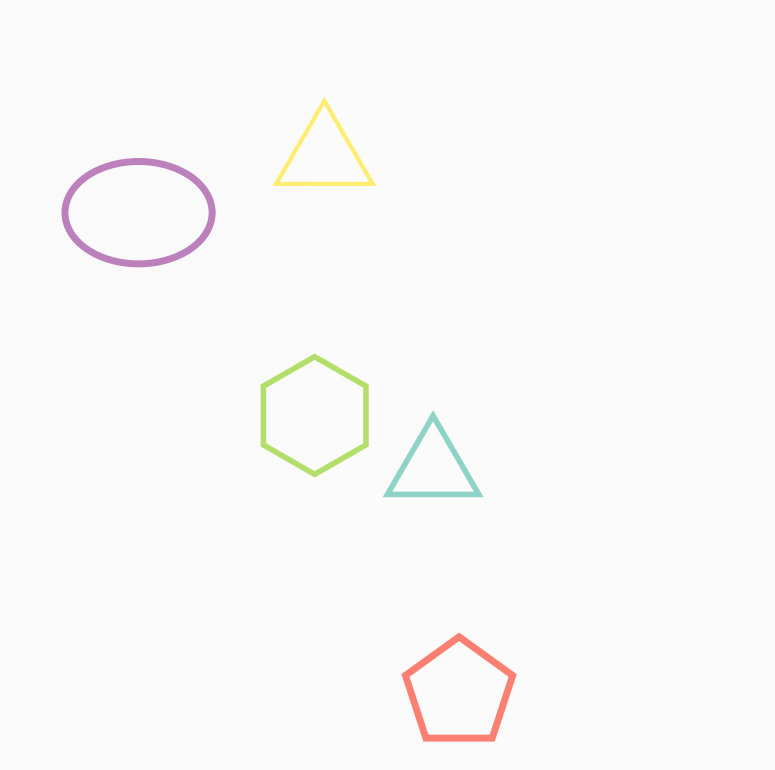[{"shape": "triangle", "thickness": 2, "radius": 0.34, "center": [0.559, 0.392]}, {"shape": "pentagon", "thickness": 2.5, "radius": 0.36, "center": [0.592, 0.1]}, {"shape": "hexagon", "thickness": 2, "radius": 0.38, "center": [0.406, 0.46]}, {"shape": "oval", "thickness": 2.5, "radius": 0.47, "center": [0.179, 0.724]}, {"shape": "triangle", "thickness": 1.5, "radius": 0.36, "center": [0.419, 0.797]}]